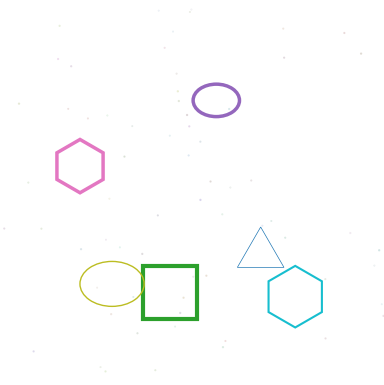[{"shape": "triangle", "thickness": 0.5, "radius": 0.35, "center": [0.677, 0.34]}, {"shape": "square", "thickness": 3, "radius": 0.35, "center": [0.441, 0.24]}, {"shape": "oval", "thickness": 2.5, "radius": 0.3, "center": [0.562, 0.739]}, {"shape": "hexagon", "thickness": 2.5, "radius": 0.35, "center": [0.208, 0.569]}, {"shape": "oval", "thickness": 1, "radius": 0.42, "center": [0.291, 0.263]}, {"shape": "hexagon", "thickness": 1.5, "radius": 0.4, "center": [0.767, 0.229]}]